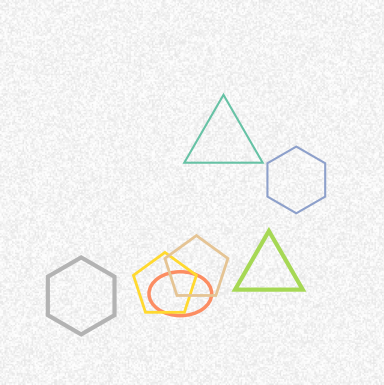[{"shape": "triangle", "thickness": 1.5, "radius": 0.59, "center": [0.58, 0.636]}, {"shape": "oval", "thickness": 2.5, "radius": 0.41, "center": [0.468, 0.237]}, {"shape": "hexagon", "thickness": 1.5, "radius": 0.43, "center": [0.77, 0.533]}, {"shape": "triangle", "thickness": 3, "radius": 0.51, "center": [0.698, 0.298]}, {"shape": "pentagon", "thickness": 2, "radius": 0.43, "center": [0.428, 0.258]}, {"shape": "pentagon", "thickness": 2, "radius": 0.43, "center": [0.51, 0.302]}, {"shape": "hexagon", "thickness": 3, "radius": 0.5, "center": [0.211, 0.231]}]